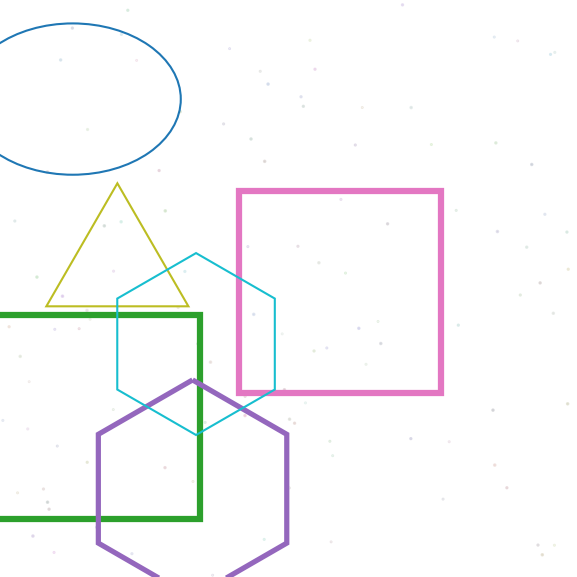[{"shape": "oval", "thickness": 1, "radius": 0.94, "center": [0.126, 0.828]}, {"shape": "square", "thickness": 3, "radius": 0.88, "center": [0.17, 0.277]}, {"shape": "hexagon", "thickness": 2.5, "radius": 0.94, "center": [0.333, 0.153]}, {"shape": "square", "thickness": 3, "radius": 0.88, "center": [0.588, 0.493]}, {"shape": "triangle", "thickness": 1, "radius": 0.71, "center": [0.203, 0.54]}, {"shape": "hexagon", "thickness": 1, "radius": 0.79, "center": [0.339, 0.403]}]